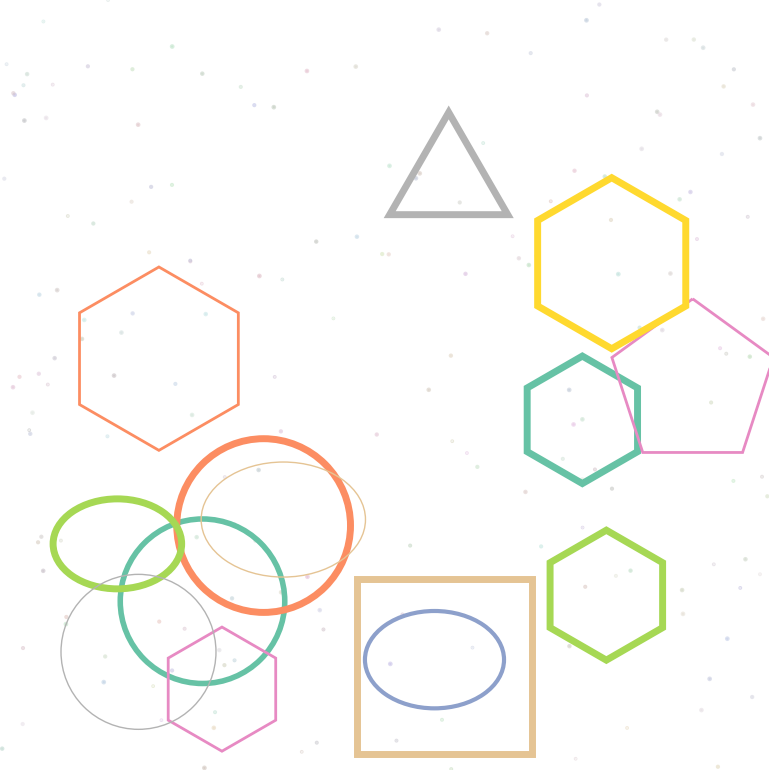[{"shape": "hexagon", "thickness": 2.5, "radius": 0.41, "center": [0.756, 0.455]}, {"shape": "circle", "thickness": 2, "radius": 0.53, "center": [0.263, 0.219]}, {"shape": "hexagon", "thickness": 1, "radius": 0.6, "center": [0.206, 0.534]}, {"shape": "circle", "thickness": 2.5, "radius": 0.56, "center": [0.342, 0.317]}, {"shape": "oval", "thickness": 1.5, "radius": 0.45, "center": [0.564, 0.143]}, {"shape": "pentagon", "thickness": 1, "radius": 0.55, "center": [0.9, 0.502]}, {"shape": "hexagon", "thickness": 1, "radius": 0.4, "center": [0.288, 0.105]}, {"shape": "hexagon", "thickness": 2.5, "radius": 0.42, "center": [0.787, 0.227]}, {"shape": "oval", "thickness": 2.5, "radius": 0.42, "center": [0.152, 0.294]}, {"shape": "hexagon", "thickness": 2.5, "radius": 0.56, "center": [0.794, 0.658]}, {"shape": "oval", "thickness": 0.5, "radius": 0.53, "center": [0.368, 0.325]}, {"shape": "square", "thickness": 2.5, "radius": 0.57, "center": [0.578, 0.134]}, {"shape": "circle", "thickness": 0.5, "radius": 0.5, "center": [0.18, 0.153]}, {"shape": "triangle", "thickness": 2.5, "radius": 0.44, "center": [0.583, 0.765]}]